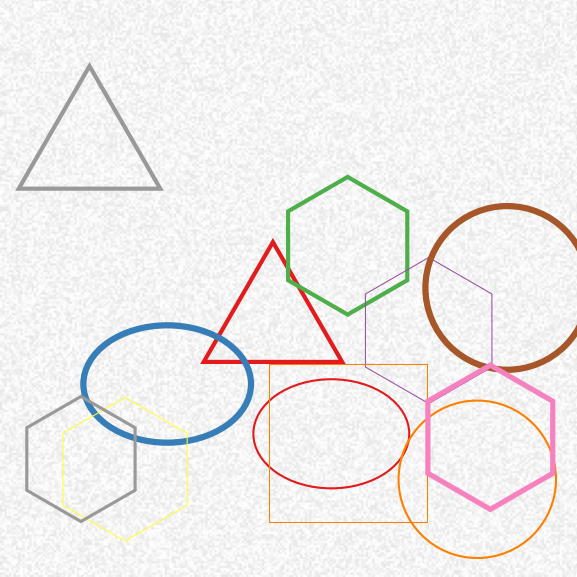[{"shape": "oval", "thickness": 1, "radius": 0.67, "center": [0.574, 0.248]}, {"shape": "triangle", "thickness": 2, "radius": 0.69, "center": [0.473, 0.442]}, {"shape": "oval", "thickness": 3, "radius": 0.73, "center": [0.29, 0.334]}, {"shape": "hexagon", "thickness": 2, "radius": 0.6, "center": [0.602, 0.574]}, {"shape": "hexagon", "thickness": 0.5, "radius": 0.63, "center": [0.742, 0.427]}, {"shape": "square", "thickness": 0.5, "radius": 0.69, "center": [0.603, 0.232]}, {"shape": "circle", "thickness": 1, "radius": 0.68, "center": [0.826, 0.169]}, {"shape": "hexagon", "thickness": 0.5, "radius": 0.62, "center": [0.216, 0.187]}, {"shape": "circle", "thickness": 3, "radius": 0.71, "center": [0.878, 0.501]}, {"shape": "hexagon", "thickness": 2.5, "radius": 0.62, "center": [0.849, 0.242]}, {"shape": "triangle", "thickness": 2, "radius": 0.71, "center": [0.155, 0.743]}, {"shape": "hexagon", "thickness": 1.5, "radius": 0.54, "center": [0.14, 0.204]}]